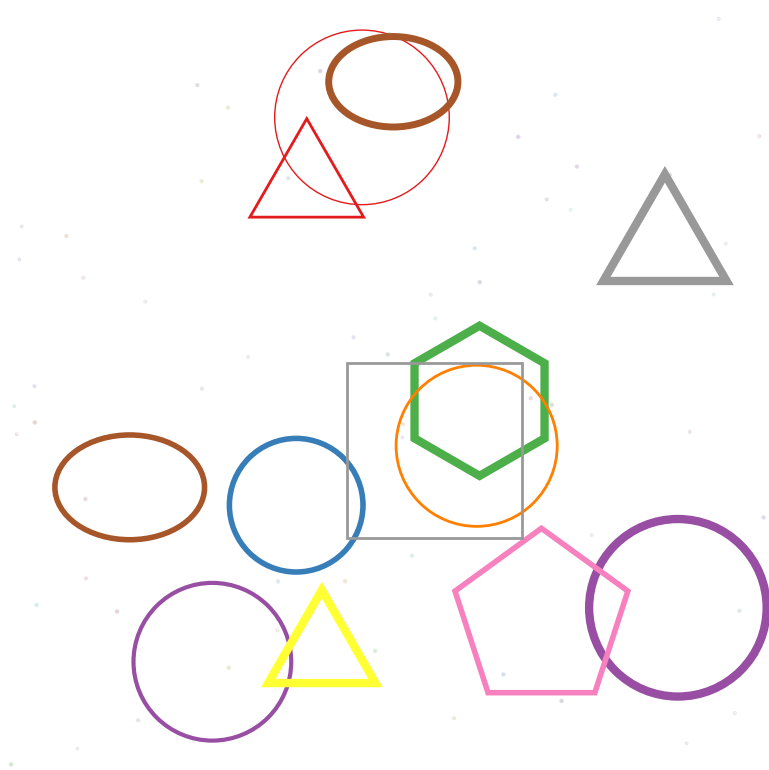[{"shape": "triangle", "thickness": 1, "radius": 0.43, "center": [0.398, 0.761]}, {"shape": "circle", "thickness": 0.5, "radius": 0.57, "center": [0.47, 0.848]}, {"shape": "circle", "thickness": 2, "radius": 0.43, "center": [0.385, 0.344]}, {"shape": "hexagon", "thickness": 3, "radius": 0.49, "center": [0.623, 0.479]}, {"shape": "circle", "thickness": 3, "radius": 0.58, "center": [0.88, 0.211]}, {"shape": "circle", "thickness": 1.5, "radius": 0.51, "center": [0.276, 0.141]}, {"shape": "circle", "thickness": 1, "radius": 0.52, "center": [0.619, 0.421]}, {"shape": "triangle", "thickness": 3, "radius": 0.4, "center": [0.418, 0.153]}, {"shape": "oval", "thickness": 2.5, "radius": 0.42, "center": [0.511, 0.894]}, {"shape": "oval", "thickness": 2, "radius": 0.49, "center": [0.168, 0.367]}, {"shape": "pentagon", "thickness": 2, "radius": 0.59, "center": [0.703, 0.196]}, {"shape": "triangle", "thickness": 3, "radius": 0.46, "center": [0.864, 0.681]}, {"shape": "square", "thickness": 1, "radius": 0.57, "center": [0.564, 0.415]}]